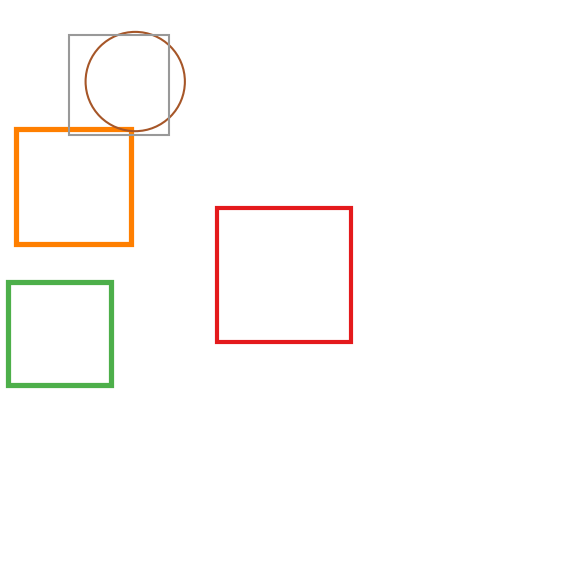[{"shape": "square", "thickness": 2, "radius": 0.58, "center": [0.491, 0.523]}, {"shape": "square", "thickness": 2.5, "radius": 0.45, "center": [0.103, 0.421]}, {"shape": "square", "thickness": 2.5, "radius": 0.5, "center": [0.127, 0.677]}, {"shape": "circle", "thickness": 1, "radius": 0.43, "center": [0.234, 0.858]}, {"shape": "square", "thickness": 1, "radius": 0.43, "center": [0.206, 0.852]}]